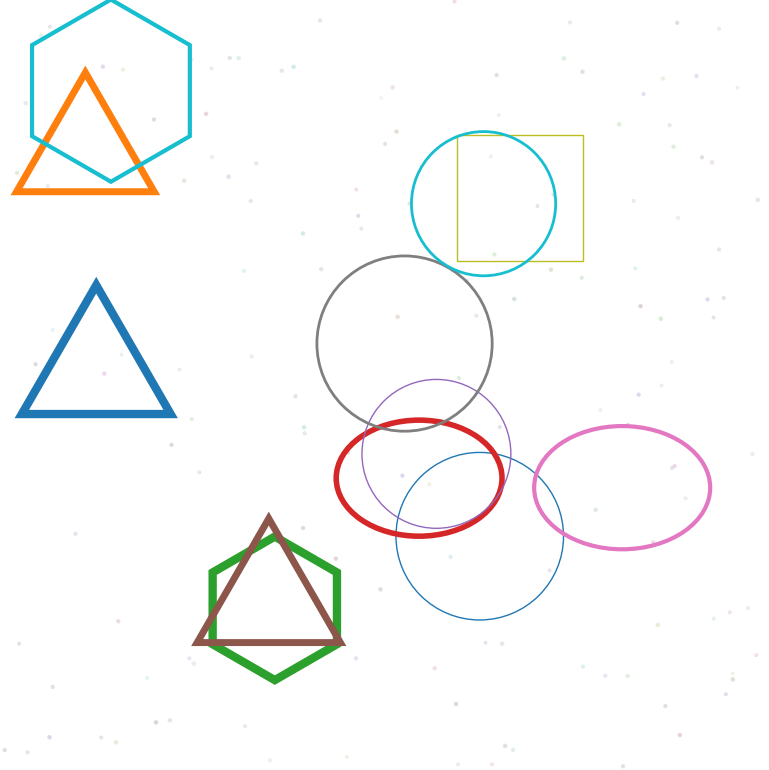[{"shape": "circle", "thickness": 0.5, "radius": 0.54, "center": [0.623, 0.304]}, {"shape": "triangle", "thickness": 3, "radius": 0.56, "center": [0.125, 0.518]}, {"shape": "triangle", "thickness": 2.5, "radius": 0.52, "center": [0.111, 0.803]}, {"shape": "hexagon", "thickness": 3, "radius": 0.47, "center": [0.357, 0.21]}, {"shape": "oval", "thickness": 2, "radius": 0.54, "center": [0.544, 0.379]}, {"shape": "circle", "thickness": 0.5, "radius": 0.48, "center": [0.567, 0.411]}, {"shape": "triangle", "thickness": 2.5, "radius": 0.54, "center": [0.349, 0.219]}, {"shape": "oval", "thickness": 1.5, "radius": 0.57, "center": [0.808, 0.367]}, {"shape": "circle", "thickness": 1, "radius": 0.57, "center": [0.525, 0.554]}, {"shape": "square", "thickness": 0.5, "radius": 0.41, "center": [0.675, 0.743]}, {"shape": "circle", "thickness": 1, "radius": 0.47, "center": [0.628, 0.735]}, {"shape": "hexagon", "thickness": 1.5, "radius": 0.59, "center": [0.144, 0.882]}]